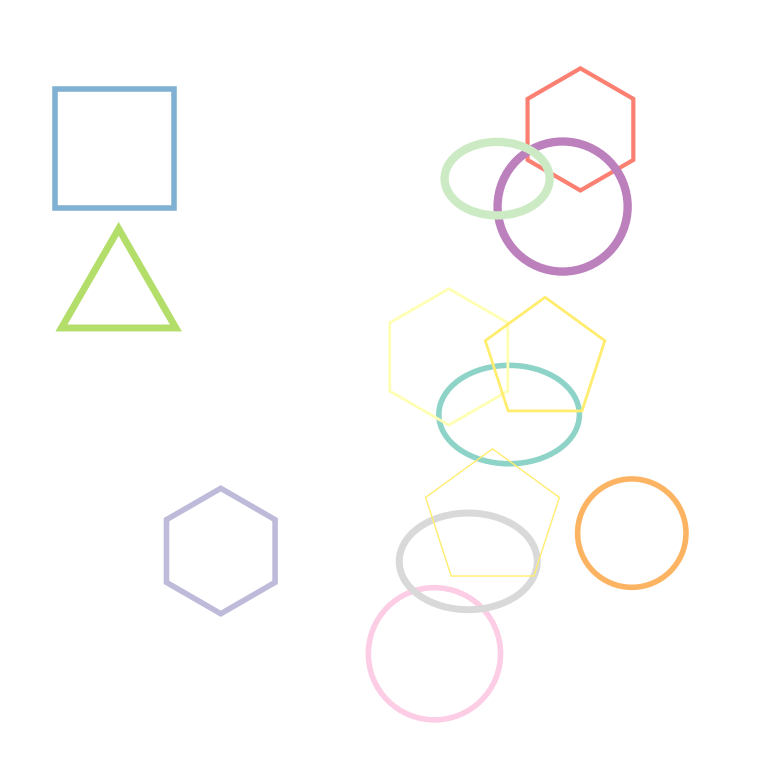[{"shape": "oval", "thickness": 2, "radius": 0.46, "center": [0.661, 0.462]}, {"shape": "hexagon", "thickness": 1, "radius": 0.44, "center": [0.583, 0.536]}, {"shape": "hexagon", "thickness": 2, "radius": 0.41, "center": [0.287, 0.284]}, {"shape": "hexagon", "thickness": 1.5, "radius": 0.4, "center": [0.754, 0.832]}, {"shape": "square", "thickness": 2, "radius": 0.39, "center": [0.149, 0.807]}, {"shape": "circle", "thickness": 2, "radius": 0.35, "center": [0.821, 0.308]}, {"shape": "triangle", "thickness": 2.5, "radius": 0.43, "center": [0.154, 0.617]}, {"shape": "circle", "thickness": 2, "radius": 0.43, "center": [0.564, 0.151]}, {"shape": "oval", "thickness": 2.5, "radius": 0.45, "center": [0.608, 0.271]}, {"shape": "circle", "thickness": 3, "radius": 0.42, "center": [0.731, 0.732]}, {"shape": "oval", "thickness": 3, "radius": 0.34, "center": [0.646, 0.768]}, {"shape": "pentagon", "thickness": 1, "radius": 0.41, "center": [0.708, 0.532]}, {"shape": "pentagon", "thickness": 0.5, "radius": 0.46, "center": [0.64, 0.326]}]